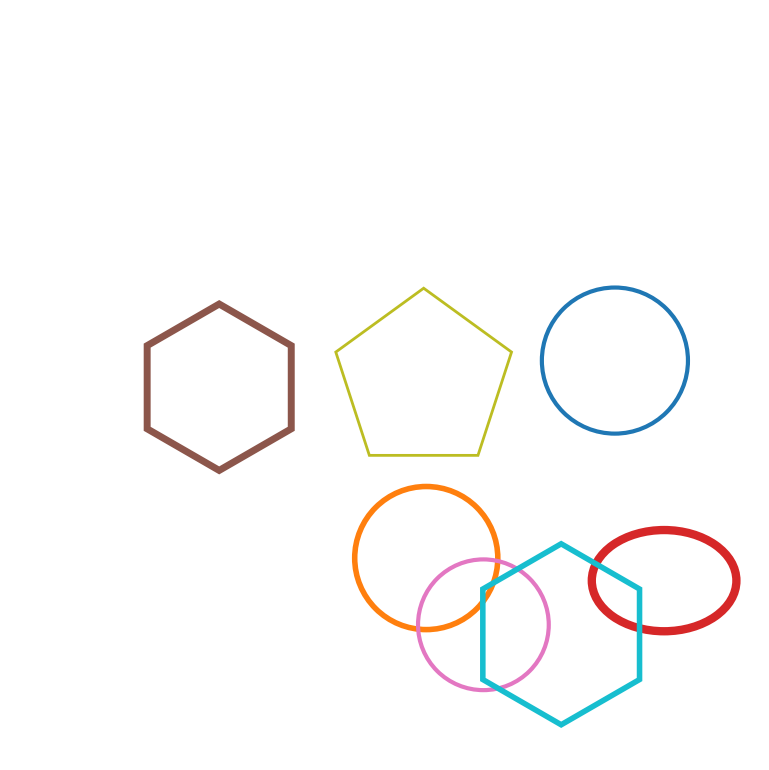[{"shape": "circle", "thickness": 1.5, "radius": 0.47, "center": [0.799, 0.532]}, {"shape": "circle", "thickness": 2, "radius": 0.46, "center": [0.554, 0.275]}, {"shape": "oval", "thickness": 3, "radius": 0.47, "center": [0.862, 0.246]}, {"shape": "hexagon", "thickness": 2.5, "radius": 0.54, "center": [0.285, 0.497]}, {"shape": "circle", "thickness": 1.5, "radius": 0.42, "center": [0.628, 0.189]}, {"shape": "pentagon", "thickness": 1, "radius": 0.6, "center": [0.55, 0.506]}, {"shape": "hexagon", "thickness": 2, "radius": 0.59, "center": [0.729, 0.176]}]